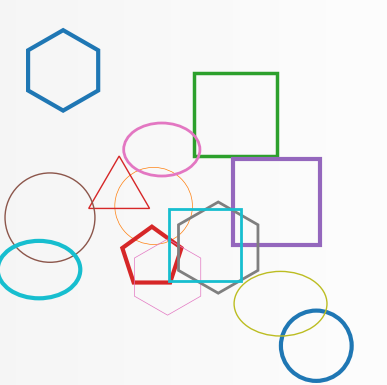[{"shape": "hexagon", "thickness": 3, "radius": 0.52, "center": [0.163, 0.817]}, {"shape": "circle", "thickness": 3, "radius": 0.46, "center": [0.816, 0.102]}, {"shape": "circle", "thickness": 0.5, "radius": 0.5, "center": [0.396, 0.465]}, {"shape": "square", "thickness": 2.5, "radius": 0.54, "center": [0.608, 0.702]}, {"shape": "triangle", "thickness": 1, "radius": 0.45, "center": [0.307, 0.504]}, {"shape": "pentagon", "thickness": 3, "radius": 0.4, "center": [0.392, 0.331]}, {"shape": "square", "thickness": 3, "radius": 0.56, "center": [0.714, 0.475]}, {"shape": "circle", "thickness": 1, "radius": 0.58, "center": [0.129, 0.435]}, {"shape": "oval", "thickness": 2, "radius": 0.49, "center": [0.418, 0.612]}, {"shape": "hexagon", "thickness": 0.5, "radius": 0.49, "center": [0.432, 0.28]}, {"shape": "hexagon", "thickness": 2, "radius": 0.59, "center": [0.563, 0.357]}, {"shape": "oval", "thickness": 1, "radius": 0.6, "center": [0.724, 0.211]}, {"shape": "oval", "thickness": 3, "radius": 0.53, "center": [0.101, 0.3]}, {"shape": "square", "thickness": 2, "radius": 0.47, "center": [0.529, 0.364]}]